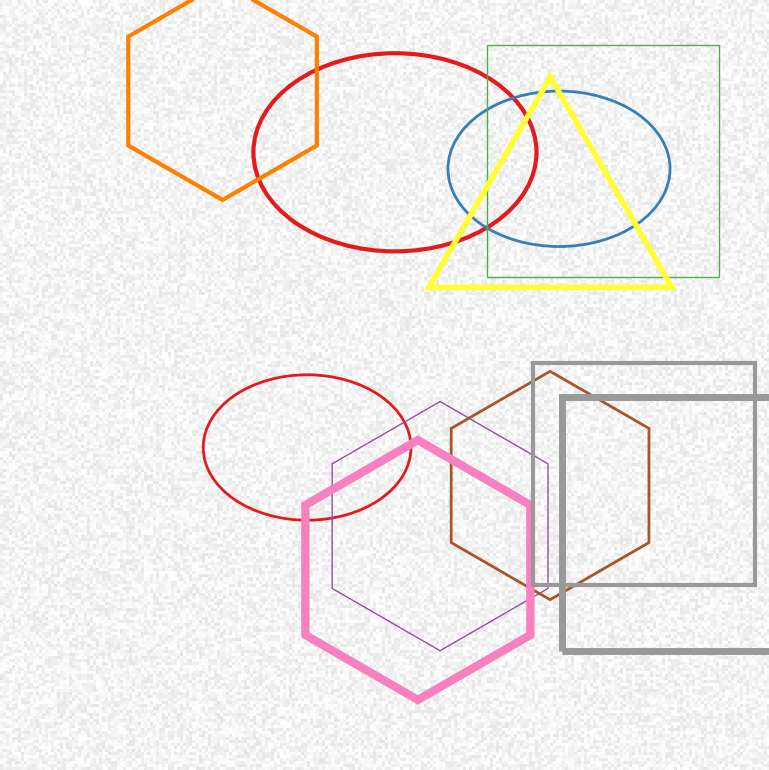[{"shape": "oval", "thickness": 1, "radius": 0.67, "center": [0.399, 0.419]}, {"shape": "oval", "thickness": 1.5, "radius": 0.92, "center": [0.513, 0.802]}, {"shape": "oval", "thickness": 1, "radius": 0.72, "center": [0.726, 0.781]}, {"shape": "square", "thickness": 0.5, "radius": 0.75, "center": [0.783, 0.791]}, {"shape": "hexagon", "thickness": 0.5, "radius": 0.81, "center": [0.572, 0.317]}, {"shape": "hexagon", "thickness": 1.5, "radius": 0.71, "center": [0.289, 0.882]}, {"shape": "triangle", "thickness": 2, "radius": 0.91, "center": [0.715, 0.718]}, {"shape": "hexagon", "thickness": 1, "radius": 0.74, "center": [0.714, 0.369]}, {"shape": "hexagon", "thickness": 3, "radius": 0.84, "center": [0.543, 0.26]}, {"shape": "square", "thickness": 1.5, "radius": 0.72, "center": [0.836, 0.384]}, {"shape": "square", "thickness": 2.5, "radius": 0.83, "center": [0.894, 0.32]}]